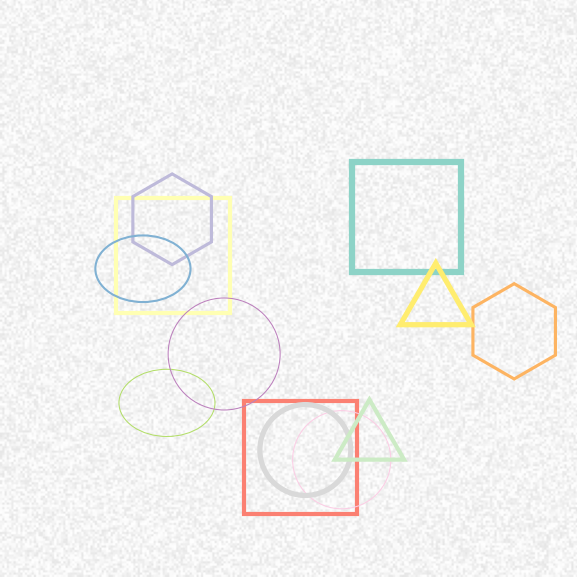[{"shape": "square", "thickness": 3, "radius": 0.47, "center": [0.704, 0.623]}, {"shape": "square", "thickness": 2, "radius": 0.5, "center": [0.3, 0.557]}, {"shape": "hexagon", "thickness": 1.5, "radius": 0.39, "center": [0.298, 0.619]}, {"shape": "square", "thickness": 2, "radius": 0.49, "center": [0.52, 0.207]}, {"shape": "oval", "thickness": 1, "radius": 0.41, "center": [0.248, 0.534]}, {"shape": "hexagon", "thickness": 1.5, "radius": 0.41, "center": [0.89, 0.425]}, {"shape": "oval", "thickness": 0.5, "radius": 0.42, "center": [0.289, 0.302]}, {"shape": "circle", "thickness": 0.5, "radius": 0.43, "center": [0.592, 0.203]}, {"shape": "circle", "thickness": 2.5, "radius": 0.39, "center": [0.529, 0.22]}, {"shape": "circle", "thickness": 0.5, "radius": 0.48, "center": [0.388, 0.386]}, {"shape": "triangle", "thickness": 2, "radius": 0.35, "center": [0.64, 0.238]}, {"shape": "triangle", "thickness": 2.5, "radius": 0.36, "center": [0.755, 0.472]}]